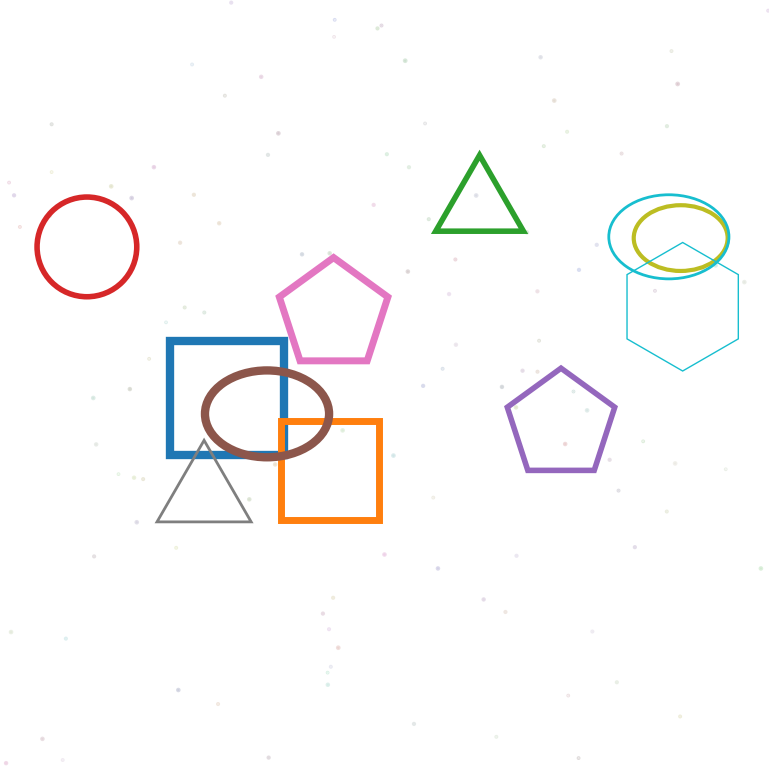[{"shape": "square", "thickness": 3, "radius": 0.37, "center": [0.295, 0.483]}, {"shape": "square", "thickness": 2.5, "radius": 0.32, "center": [0.428, 0.389]}, {"shape": "triangle", "thickness": 2, "radius": 0.33, "center": [0.623, 0.733]}, {"shape": "circle", "thickness": 2, "radius": 0.32, "center": [0.113, 0.679]}, {"shape": "pentagon", "thickness": 2, "radius": 0.37, "center": [0.729, 0.448]}, {"shape": "oval", "thickness": 3, "radius": 0.4, "center": [0.347, 0.463]}, {"shape": "pentagon", "thickness": 2.5, "radius": 0.37, "center": [0.433, 0.591]}, {"shape": "triangle", "thickness": 1, "radius": 0.35, "center": [0.265, 0.358]}, {"shape": "oval", "thickness": 1.5, "radius": 0.3, "center": [0.884, 0.691]}, {"shape": "oval", "thickness": 1, "radius": 0.39, "center": [0.869, 0.692]}, {"shape": "hexagon", "thickness": 0.5, "radius": 0.42, "center": [0.887, 0.602]}]